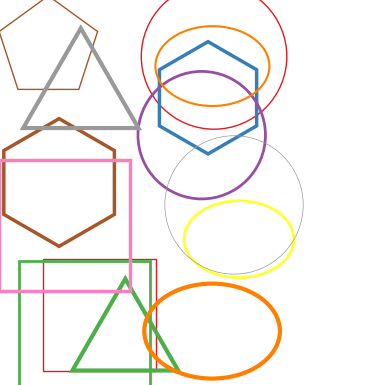[{"shape": "circle", "thickness": 1, "radius": 0.95, "center": [0.556, 0.853]}, {"shape": "square", "thickness": 1, "radius": 0.73, "center": [0.258, 0.181]}, {"shape": "hexagon", "thickness": 2.5, "radius": 0.73, "center": [0.54, 0.746]}, {"shape": "square", "thickness": 2, "radius": 0.85, "center": [0.219, 0.153]}, {"shape": "triangle", "thickness": 3, "radius": 0.79, "center": [0.325, 0.117]}, {"shape": "circle", "thickness": 2, "radius": 0.83, "center": [0.524, 0.649]}, {"shape": "oval", "thickness": 3, "radius": 0.88, "center": [0.551, 0.14]}, {"shape": "oval", "thickness": 1.5, "radius": 0.74, "center": [0.552, 0.828]}, {"shape": "oval", "thickness": 2, "radius": 0.71, "center": [0.621, 0.379]}, {"shape": "pentagon", "thickness": 1, "radius": 0.67, "center": [0.126, 0.877]}, {"shape": "hexagon", "thickness": 2.5, "radius": 0.83, "center": [0.154, 0.526]}, {"shape": "square", "thickness": 2.5, "radius": 0.85, "center": [0.168, 0.415]}, {"shape": "triangle", "thickness": 3, "radius": 0.86, "center": [0.21, 0.754]}, {"shape": "circle", "thickness": 0.5, "radius": 0.9, "center": [0.608, 0.468]}]